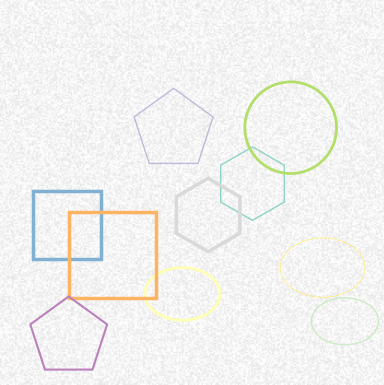[{"shape": "hexagon", "thickness": 1, "radius": 0.48, "center": [0.656, 0.523]}, {"shape": "oval", "thickness": 2, "radius": 0.49, "center": [0.474, 0.236]}, {"shape": "pentagon", "thickness": 1, "radius": 0.54, "center": [0.451, 0.663]}, {"shape": "square", "thickness": 2.5, "radius": 0.44, "center": [0.175, 0.416]}, {"shape": "square", "thickness": 2.5, "radius": 0.56, "center": [0.292, 0.338]}, {"shape": "circle", "thickness": 2, "radius": 0.6, "center": [0.755, 0.668]}, {"shape": "hexagon", "thickness": 2.5, "radius": 0.48, "center": [0.541, 0.442]}, {"shape": "pentagon", "thickness": 1.5, "radius": 0.52, "center": [0.178, 0.125]}, {"shape": "oval", "thickness": 1, "radius": 0.44, "center": [0.896, 0.166]}, {"shape": "oval", "thickness": 0.5, "radius": 0.55, "center": [0.838, 0.305]}]